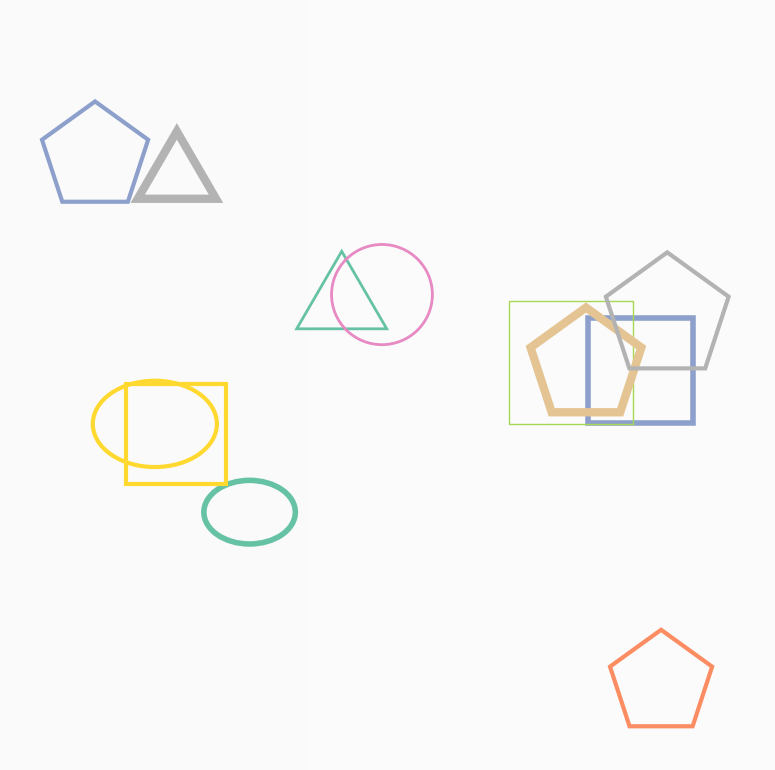[{"shape": "oval", "thickness": 2, "radius": 0.3, "center": [0.322, 0.335]}, {"shape": "triangle", "thickness": 1, "radius": 0.34, "center": [0.441, 0.607]}, {"shape": "pentagon", "thickness": 1.5, "radius": 0.35, "center": [0.853, 0.113]}, {"shape": "square", "thickness": 2, "radius": 0.34, "center": [0.826, 0.518]}, {"shape": "pentagon", "thickness": 1.5, "radius": 0.36, "center": [0.123, 0.796]}, {"shape": "circle", "thickness": 1, "radius": 0.33, "center": [0.493, 0.617]}, {"shape": "square", "thickness": 0.5, "radius": 0.4, "center": [0.737, 0.53]}, {"shape": "square", "thickness": 1.5, "radius": 0.32, "center": [0.227, 0.436]}, {"shape": "oval", "thickness": 1.5, "radius": 0.4, "center": [0.2, 0.449]}, {"shape": "pentagon", "thickness": 3, "radius": 0.38, "center": [0.756, 0.525]}, {"shape": "triangle", "thickness": 3, "radius": 0.29, "center": [0.228, 0.771]}, {"shape": "pentagon", "thickness": 1.5, "radius": 0.42, "center": [0.861, 0.589]}]